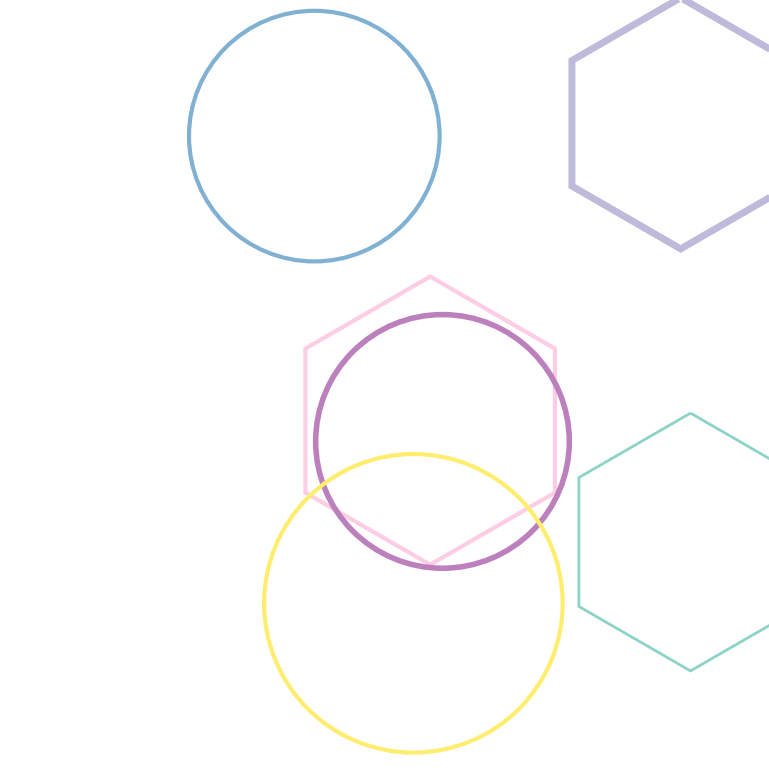[{"shape": "hexagon", "thickness": 1, "radius": 0.84, "center": [0.897, 0.296]}, {"shape": "hexagon", "thickness": 2.5, "radius": 0.82, "center": [0.884, 0.84]}, {"shape": "circle", "thickness": 1.5, "radius": 0.81, "center": [0.408, 0.823]}, {"shape": "hexagon", "thickness": 1.5, "radius": 0.94, "center": [0.559, 0.454]}, {"shape": "circle", "thickness": 2, "radius": 0.82, "center": [0.575, 0.427]}, {"shape": "circle", "thickness": 1.5, "radius": 0.97, "center": [0.537, 0.216]}]